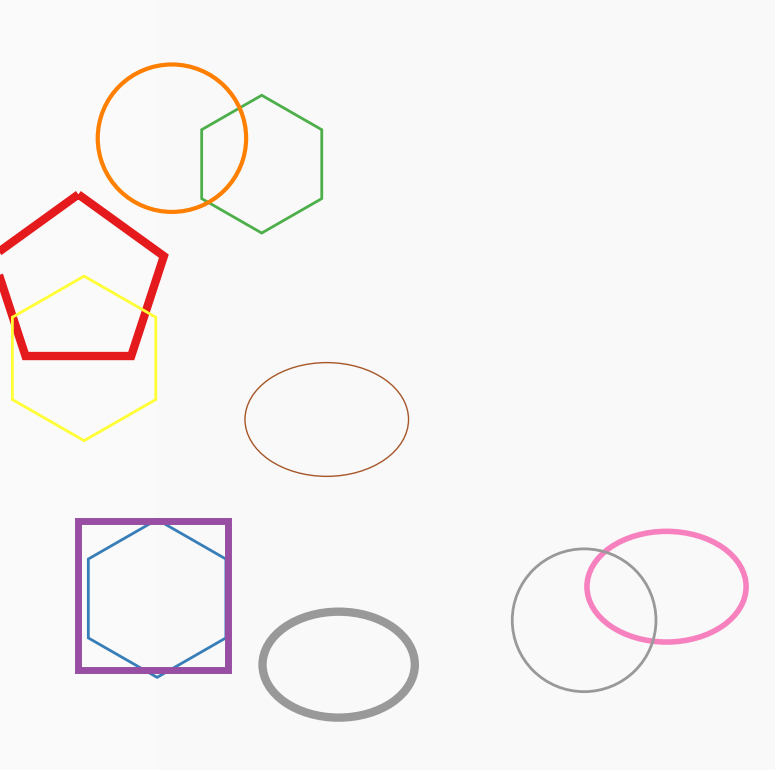[{"shape": "pentagon", "thickness": 3, "radius": 0.58, "center": [0.101, 0.631]}, {"shape": "hexagon", "thickness": 1, "radius": 0.51, "center": [0.203, 0.223]}, {"shape": "hexagon", "thickness": 1, "radius": 0.45, "center": [0.338, 0.787]}, {"shape": "square", "thickness": 2.5, "radius": 0.48, "center": [0.197, 0.226]}, {"shape": "circle", "thickness": 1.5, "radius": 0.48, "center": [0.222, 0.821]}, {"shape": "hexagon", "thickness": 1, "radius": 0.53, "center": [0.109, 0.535]}, {"shape": "oval", "thickness": 0.5, "radius": 0.53, "center": [0.422, 0.455]}, {"shape": "oval", "thickness": 2, "radius": 0.51, "center": [0.86, 0.238]}, {"shape": "circle", "thickness": 1, "radius": 0.46, "center": [0.754, 0.194]}, {"shape": "oval", "thickness": 3, "radius": 0.49, "center": [0.437, 0.137]}]